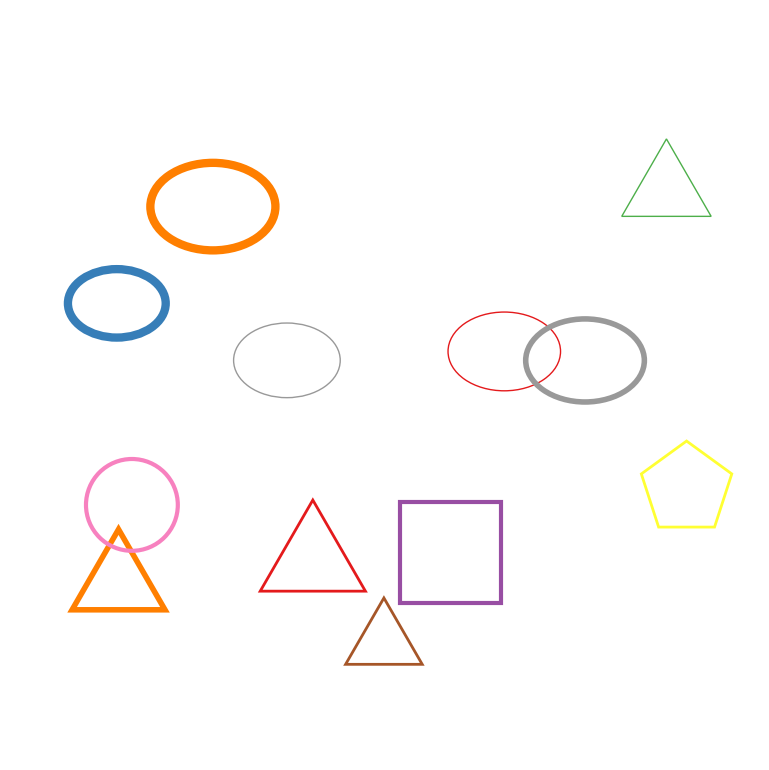[{"shape": "oval", "thickness": 0.5, "radius": 0.37, "center": [0.655, 0.544]}, {"shape": "triangle", "thickness": 1, "radius": 0.39, "center": [0.406, 0.272]}, {"shape": "oval", "thickness": 3, "radius": 0.32, "center": [0.152, 0.606]}, {"shape": "triangle", "thickness": 0.5, "radius": 0.34, "center": [0.866, 0.753]}, {"shape": "square", "thickness": 1.5, "radius": 0.33, "center": [0.585, 0.282]}, {"shape": "oval", "thickness": 3, "radius": 0.41, "center": [0.276, 0.732]}, {"shape": "triangle", "thickness": 2, "radius": 0.35, "center": [0.154, 0.243]}, {"shape": "pentagon", "thickness": 1, "radius": 0.31, "center": [0.892, 0.365]}, {"shape": "triangle", "thickness": 1, "radius": 0.29, "center": [0.499, 0.166]}, {"shape": "circle", "thickness": 1.5, "radius": 0.3, "center": [0.171, 0.344]}, {"shape": "oval", "thickness": 0.5, "radius": 0.35, "center": [0.373, 0.532]}, {"shape": "oval", "thickness": 2, "radius": 0.39, "center": [0.76, 0.532]}]